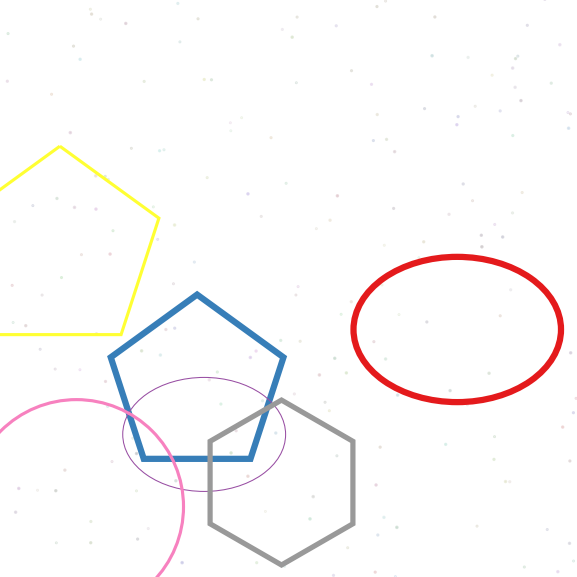[{"shape": "oval", "thickness": 3, "radius": 0.9, "center": [0.792, 0.429]}, {"shape": "pentagon", "thickness": 3, "radius": 0.79, "center": [0.341, 0.332]}, {"shape": "oval", "thickness": 0.5, "radius": 0.71, "center": [0.354, 0.247]}, {"shape": "pentagon", "thickness": 1.5, "radius": 0.9, "center": [0.104, 0.566]}, {"shape": "circle", "thickness": 1.5, "radius": 0.93, "center": [0.132, 0.122]}, {"shape": "hexagon", "thickness": 2.5, "radius": 0.71, "center": [0.487, 0.164]}]